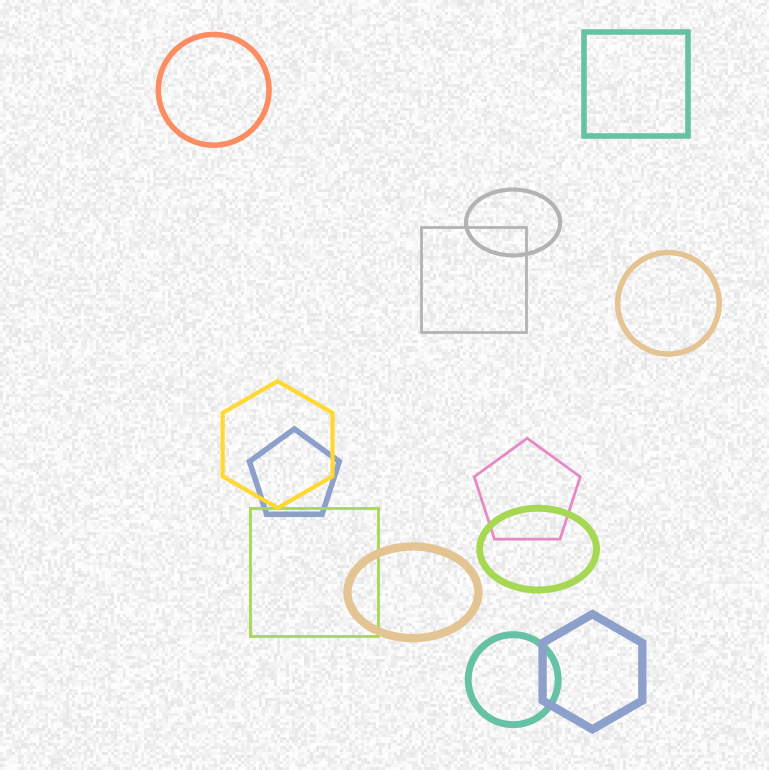[{"shape": "circle", "thickness": 2.5, "radius": 0.29, "center": [0.666, 0.117]}, {"shape": "square", "thickness": 2, "radius": 0.34, "center": [0.826, 0.891]}, {"shape": "circle", "thickness": 2, "radius": 0.36, "center": [0.277, 0.883]}, {"shape": "hexagon", "thickness": 3, "radius": 0.37, "center": [0.769, 0.128]}, {"shape": "pentagon", "thickness": 2, "radius": 0.31, "center": [0.382, 0.382]}, {"shape": "pentagon", "thickness": 1, "radius": 0.36, "center": [0.685, 0.358]}, {"shape": "oval", "thickness": 2.5, "radius": 0.38, "center": [0.699, 0.287]}, {"shape": "square", "thickness": 1, "radius": 0.42, "center": [0.408, 0.257]}, {"shape": "hexagon", "thickness": 1.5, "radius": 0.41, "center": [0.36, 0.423]}, {"shape": "oval", "thickness": 3, "radius": 0.43, "center": [0.536, 0.231]}, {"shape": "circle", "thickness": 2, "radius": 0.33, "center": [0.868, 0.606]}, {"shape": "square", "thickness": 1, "radius": 0.34, "center": [0.615, 0.637]}, {"shape": "oval", "thickness": 1.5, "radius": 0.31, "center": [0.666, 0.711]}]